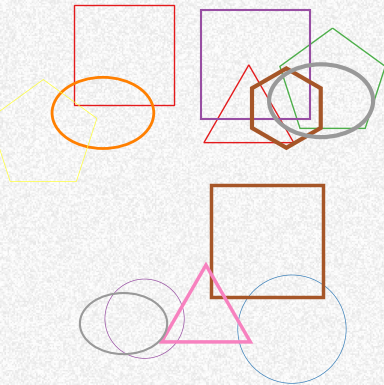[{"shape": "square", "thickness": 1, "radius": 0.65, "center": [0.321, 0.858]}, {"shape": "triangle", "thickness": 1, "radius": 0.67, "center": [0.646, 0.697]}, {"shape": "circle", "thickness": 0.5, "radius": 0.7, "center": [0.758, 0.145]}, {"shape": "pentagon", "thickness": 1, "radius": 0.72, "center": [0.864, 0.783]}, {"shape": "circle", "thickness": 0.5, "radius": 0.52, "center": [0.376, 0.172]}, {"shape": "square", "thickness": 1.5, "radius": 0.71, "center": [0.663, 0.832]}, {"shape": "oval", "thickness": 2, "radius": 0.66, "center": [0.267, 0.707]}, {"shape": "pentagon", "thickness": 0.5, "radius": 0.73, "center": [0.112, 0.647]}, {"shape": "hexagon", "thickness": 3, "radius": 0.52, "center": [0.744, 0.719]}, {"shape": "square", "thickness": 2.5, "radius": 0.73, "center": [0.694, 0.374]}, {"shape": "triangle", "thickness": 2.5, "radius": 0.67, "center": [0.535, 0.178]}, {"shape": "oval", "thickness": 3, "radius": 0.68, "center": [0.834, 0.738]}, {"shape": "oval", "thickness": 1.5, "radius": 0.57, "center": [0.321, 0.16]}]